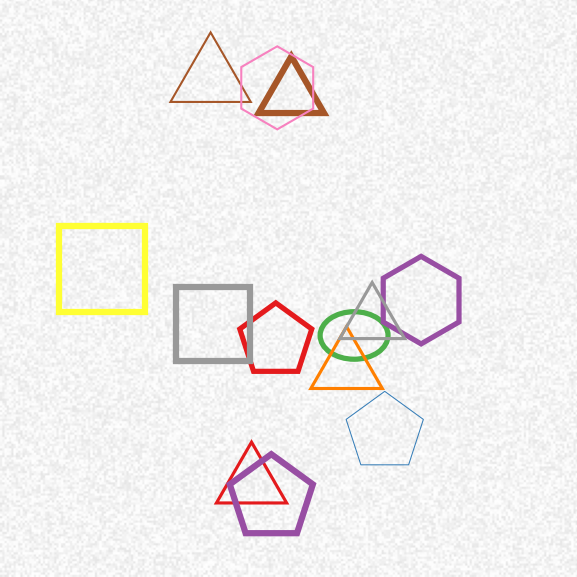[{"shape": "pentagon", "thickness": 2.5, "radius": 0.33, "center": [0.478, 0.409]}, {"shape": "triangle", "thickness": 1.5, "radius": 0.35, "center": [0.436, 0.163]}, {"shape": "pentagon", "thickness": 0.5, "radius": 0.35, "center": [0.666, 0.251]}, {"shape": "oval", "thickness": 2.5, "radius": 0.29, "center": [0.613, 0.418]}, {"shape": "hexagon", "thickness": 2.5, "radius": 0.38, "center": [0.729, 0.479]}, {"shape": "pentagon", "thickness": 3, "radius": 0.38, "center": [0.47, 0.137]}, {"shape": "triangle", "thickness": 1.5, "radius": 0.36, "center": [0.6, 0.362]}, {"shape": "square", "thickness": 3, "radius": 0.37, "center": [0.176, 0.534]}, {"shape": "triangle", "thickness": 1, "radius": 0.4, "center": [0.365, 0.863]}, {"shape": "triangle", "thickness": 3, "radius": 0.33, "center": [0.504, 0.836]}, {"shape": "hexagon", "thickness": 1, "radius": 0.36, "center": [0.48, 0.847]}, {"shape": "triangle", "thickness": 1.5, "radius": 0.32, "center": [0.644, 0.445]}, {"shape": "square", "thickness": 3, "radius": 0.32, "center": [0.369, 0.438]}]